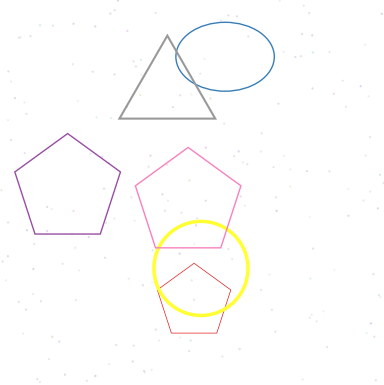[{"shape": "pentagon", "thickness": 0.5, "radius": 0.5, "center": [0.504, 0.216]}, {"shape": "oval", "thickness": 1, "radius": 0.64, "center": [0.585, 0.853]}, {"shape": "pentagon", "thickness": 1, "radius": 0.72, "center": [0.176, 0.509]}, {"shape": "circle", "thickness": 2.5, "radius": 0.61, "center": [0.522, 0.303]}, {"shape": "pentagon", "thickness": 1, "radius": 0.72, "center": [0.489, 0.473]}, {"shape": "triangle", "thickness": 1.5, "radius": 0.72, "center": [0.435, 0.764]}]